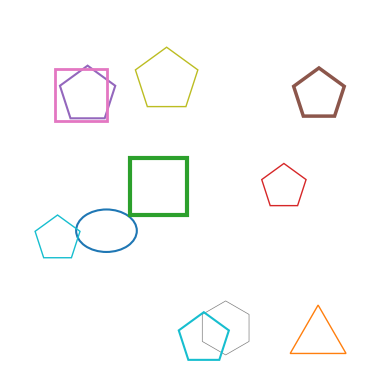[{"shape": "oval", "thickness": 1.5, "radius": 0.39, "center": [0.277, 0.401]}, {"shape": "triangle", "thickness": 1, "radius": 0.42, "center": [0.826, 0.124]}, {"shape": "square", "thickness": 3, "radius": 0.37, "center": [0.411, 0.516]}, {"shape": "pentagon", "thickness": 1, "radius": 0.3, "center": [0.737, 0.515]}, {"shape": "pentagon", "thickness": 1.5, "radius": 0.38, "center": [0.228, 0.754]}, {"shape": "pentagon", "thickness": 2.5, "radius": 0.35, "center": [0.828, 0.754]}, {"shape": "square", "thickness": 2, "radius": 0.34, "center": [0.211, 0.753]}, {"shape": "hexagon", "thickness": 0.5, "radius": 0.35, "center": [0.586, 0.148]}, {"shape": "pentagon", "thickness": 1, "radius": 0.43, "center": [0.433, 0.792]}, {"shape": "pentagon", "thickness": 1, "radius": 0.31, "center": [0.149, 0.38]}, {"shape": "pentagon", "thickness": 1.5, "radius": 0.34, "center": [0.529, 0.121]}]